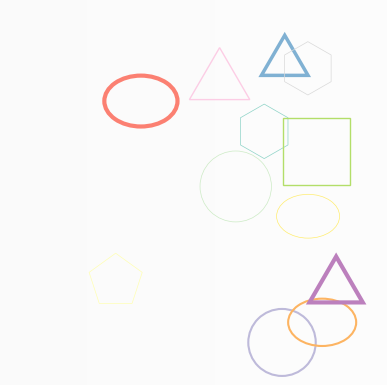[{"shape": "hexagon", "thickness": 0.5, "radius": 0.35, "center": [0.682, 0.659]}, {"shape": "pentagon", "thickness": 0.5, "radius": 0.36, "center": [0.298, 0.27]}, {"shape": "circle", "thickness": 1.5, "radius": 0.44, "center": [0.728, 0.111]}, {"shape": "oval", "thickness": 3, "radius": 0.47, "center": [0.364, 0.738]}, {"shape": "triangle", "thickness": 2.5, "radius": 0.35, "center": [0.735, 0.839]}, {"shape": "oval", "thickness": 1.5, "radius": 0.44, "center": [0.831, 0.163]}, {"shape": "square", "thickness": 1, "radius": 0.43, "center": [0.817, 0.606]}, {"shape": "triangle", "thickness": 1, "radius": 0.45, "center": [0.567, 0.786]}, {"shape": "hexagon", "thickness": 0.5, "radius": 0.35, "center": [0.795, 0.823]}, {"shape": "triangle", "thickness": 3, "radius": 0.4, "center": [0.867, 0.254]}, {"shape": "circle", "thickness": 0.5, "radius": 0.46, "center": [0.608, 0.516]}, {"shape": "oval", "thickness": 0.5, "radius": 0.41, "center": [0.795, 0.438]}]